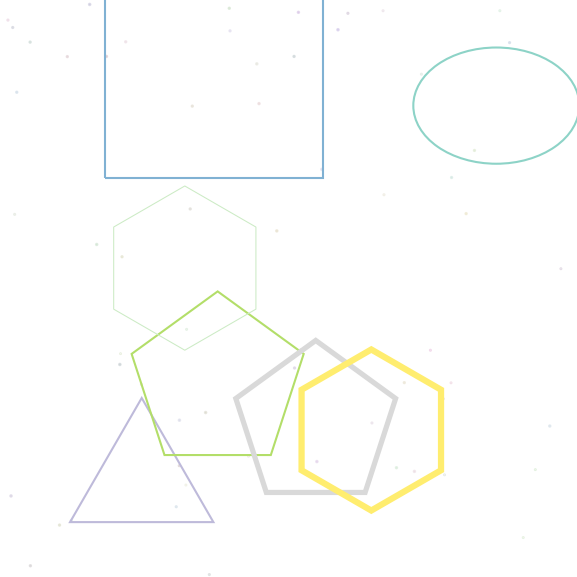[{"shape": "oval", "thickness": 1, "radius": 0.72, "center": [0.859, 0.816]}, {"shape": "triangle", "thickness": 1, "radius": 0.72, "center": [0.245, 0.167]}, {"shape": "square", "thickness": 1, "radius": 0.94, "center": [0.37, 0.879]}, {"shape": "pentagon", "thickness": 1, "radius": 0.78, "center": [0.377, 0.338]}, {"shape": "pentagon", "thickness": 2.5, "radius": 0.73, "center": [0.547, 0.264]}, {"shape": "hexagon", "thickness": 0.5, "radius": 0.71, "center": [0.32, 0.535]}, {"shape": "hexagon", "thickness": 3, "radius": 0.7, "center": [0.643, 0.255]}]